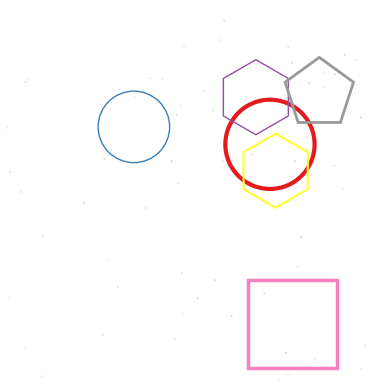[{"shape": "circle", "thickness": 3, "radius": 0.58, "center": [0.701, 0.625]}, {"shape": "circle", "thickness": 1, "radius": 0.46, "center": [0.348, 0.67]}, {"shape": "hexagon", "thickness": 1, "radius": 0.49, "center": [0.665, 0.748]}, {"shape": "hexagon", "thickness": 1.5, "radius": 0.48, "center": [0.716, 0.557]}, {"shape": "square", "thickness": 2.5, "radius": 0.58, "center": [0.761, 0.158]}, {"shape": "pentagon", "thickness": 2, "radius": 0.47, "center": [0.829, 0.758]}]